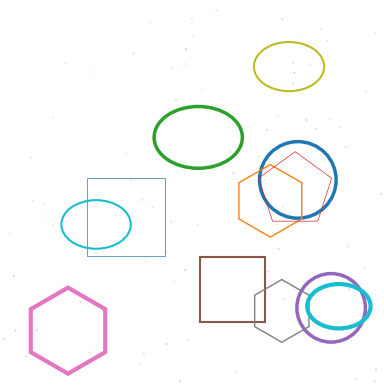[{"shape": "circle", "thickness": 2.5, "radius": 0.5, "center": [0.774, 0.533]}, {"shape": "square", "thickness": 0.5, "radius": 0.51, "center": [0.327, 0.436]}, {"shape": "hexagon", "thickness": 1, "radius": 0.47, "center": [0.702, 0.478]}, {"shape": "oval", "thickness": 2.5, "radius": 0.57, "center": [0.515, 0.643]}, {"shape": "pentagon", "thickness": 0.5, "radius": 0.5, "center": [0.767, 0.506]}, {"shape": "circle", "thickness": 2.5, "radius": 0.44, "center": [0.86, 0.2]}, {"shape": "square", "thickness": 1.5, "radius": 0.42, "center": [0.603, 0.248]}, {"shape": "hexagon", "thickness": 3, "radius": 0.56, "center": [0.177, 0.141]}, {"shape": "hexagon", "thickness": 1, "radius": 0.41, "center": [0.732, 0.192]}, {"shape": "oval", "thickness": 1.5, "radius": 0.46, "center": [0.751, 0.827]}, {"shape": "oval", "thickness": 1.5, "radius": 0.45, "center": [0.25, 0.417]}, {"shape": "oval", "thickness": 3, "radius": 0.41, "center": [0.88, 0.205]}]